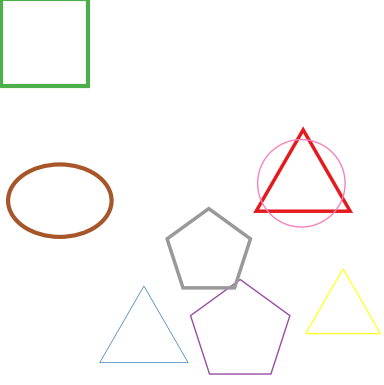[{"shape": "triangle", "thickness": 2.5, "radius": 0.7, "center": [0.787, 0.522]}, {"shape": "triangle", "thickness": 0.5, "radius": 0.66, "center": [0.374, 0.124]}, {"shape": "square", "thickness": 3, "radius": 0.57, "center": [0.115, 0.889]}, {"shape": "pentagon", "thickness": 1, "radius": 0.68, "center": [0.624, 0.138]}, {"shape": "triangle", "thickness": 1, "radius": 0.56, "center": [0.891, 0.19]}, {"shape": "oval", "thickness": 3, "radius": 0.67, "center": [0.155, 0.479]}, {"shape": "circle", "thickness": 1, "radius": 0.57, "center": [0.783, 0.524]}, {"shape": "pentagon", "thickness": 2.5, "radius": 0.57, "center": [0.542, 0.344]}]